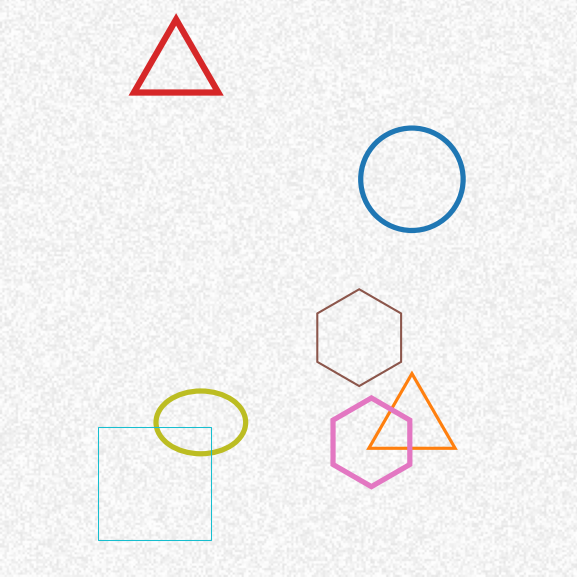[{"shape": "circle", "thickness": 2.5, "radius": 0.44, "center": [0.713, 0.689]}, {"shape": "triangle", "thickness": 1.5, "radius": 0.43, "center": [0.713, 0.266]}, {"shape": "triangle", "thickness": 3, "radius": 0.42, "center": [0.305, 0.881]}, {"shape": "hexagon", "thickness": 1, "radius": 0.42, "center": [0.622, 0.414]}, {"shape": "hexagon", "thickness": 2.5, "radius": 0.38, "center": [0.643, 0.233]}, {"shape": "oval", "thickness": 2.5, "radius": 0.39, "center": [0.348, 0.268]}, {"shape": "square", "thickness": 0.5, "radius": 0.49, "center": [0.267, 0.162]}]